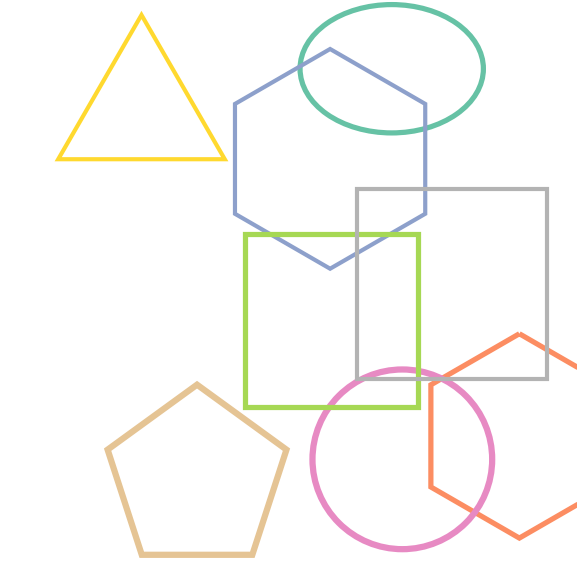[{"shape": "oval", "thickness": 2.5, "radius": 0.79, "center": [0.678, 0.88]}, {"shape": "hexagon", "thickness": 2.5, "radius": 0.88, "center": [0.899, 0.244]}, {"shape": "hexagon", "thickness": 2, "radius": 0.95, "center": [0.572, 0.724]}, {"shape": "circle", "thickness": 3, "radius": 0.78, "center": [0.697, 0.204]}, {"shape": "square", "thickness": 2.5, "radius": 0.75, "center": [0.573, 0.444]}, {"shape": "triangle", "thickness": 2, "radius": 0.83, "center": [0.245, 0.807]}, {"shape": "pentagon", "thickness": 3, "radius": 0.81, "center": [0.341, 0.17]}, {"shape": "square", "thickness": 2, "radius": 0.82, "center": [0.782, 0.507]}]